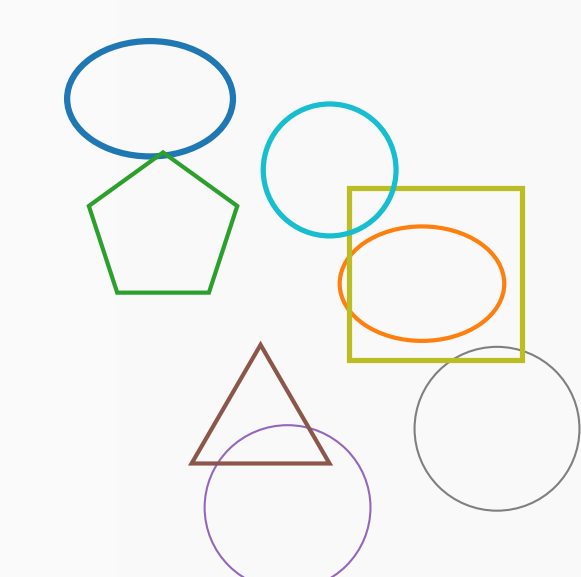[{"shape": "oval", "thickness": 3, "radius": 0.71, "center": [0.258, 0.828]}, {"shape": "oval", "thickness": 2, "radius": 0.71, "center": [0.726, 0.508]}, {"shape": "pentagon", "thickness": 2, "radius": 0.67, "center": [0.281, 0.601]}, {"shape": "circle", "thickness": 1, "radius": 0.71, "center": [0.495, 0.12]}, {"shape": "triangle", "thickness": 2, "radius": 0.68, "center": [0.448, 0.265]}, {"shape": "circle", "thickness": 1, "radius": 0.71, "center": [0.855, 0.257]}, {"shape": "square", "thickness": 2.5, "radius": 0.74, "center": [0.75, 0.524]}, {"shape": "circle", "thickness": 2.5, "radius": 0.57, "center": [0.567, 0.705]}]